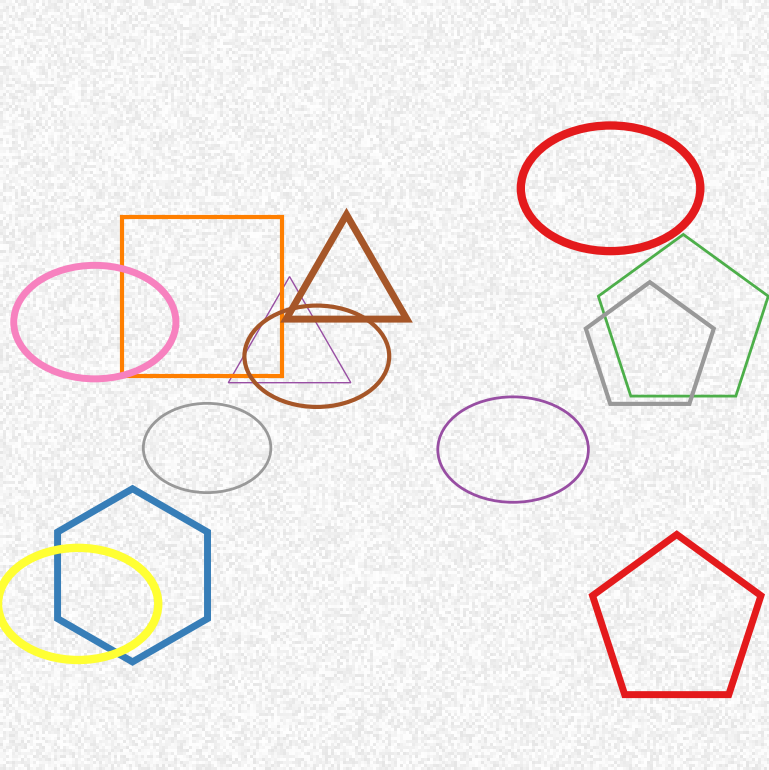[{"shape": "pentagon", "thickness": 2.5, "radius": 0.57, "center": [0.879, 0.191]}, {"shape": "oval", "thickness": 3, "radius": 0.58, "center": [0.793, 0.755]}, {"shape": "hexagon", "thickness": 2.5, "radius": 0.56, "center": [0.172, 0.253]}, {"shape": "pentagon", "thickness": 1, "radius": 0.58, "center": [0.887, 0.579]}, {"shape": "triangle", "thickness": 0.5, "radius": 0.46, "center": [0.376, 0.549]}, {"shape": "oval", "thickness": 1, "radius": 0.49, "center": [0.666, 0.416]}, {"shape": "square", "thickness": 1.5, "radius": 0.52, "center": [0.262, 0.615]}, {"shape": "oval", "thickness": 3, "radius": 0.52, "center": [0.101, 0.216]}, {"shape": "triangle", "thickness": 2.5, "radius": 0.45, "center": [0.45, 0.631]}, {"shape": "oval", "thickness": 1.5, "radius": 0.47, "center": [0.411, 0.537]}, {"shape": "oval", "thickness": 2.5, "radius": 0.53, "center": [0.123, 0.582]}, {"shape": "oval", "thickness": 1, "radius": 0.41, "center": [0.269, 0.418]}, {"shape": "pentagon", "thickness": 1.5, "radius": 0.44, "center": [0.844, 0.546]}]